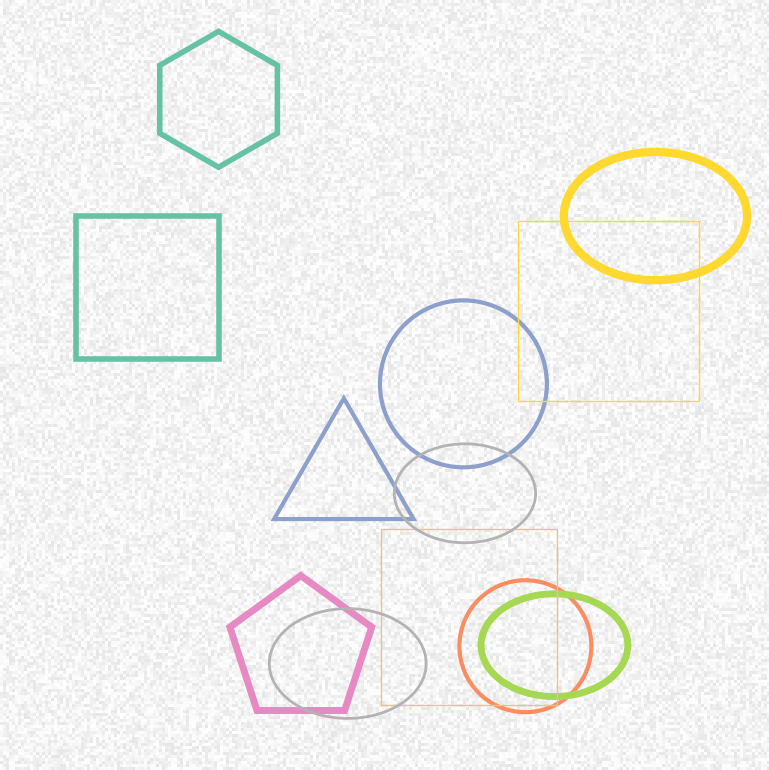[{"shape": "hexagon", "thickness": 2, "radius": 0.44, "center": [0.284, 0.871]}, {"shape": "square", "thickness": 2, "radius": 0.46, "center": [0.191, 0.626]}, {"shape": "circle", "thickness": 1.5, "radius": 0.43, "center": [0.682, 0.161]}, {"shape": "triangle", "thickness": 1.5, "radius": 0.52, "center": [0.447, 0.378]}, {"shape": "circle", "thickness": 1.5, "radius": 0.54, "center": [0.602, 0.501]}, {"shape": "pentagon", "thickness": 2.5, "radius": 0.48, "center": [0.391, 0.156]}, {"shape": "oval", "thickness": 2.5, "radius": 0.48, "center": [0.72, 0.162]}, {"shape": "oval", "thickness": 3, "radius": 0.6, "center": [0.851, 0.719]}, {"shape": "square", "thickness": 0.5, "radius": 0.59, "center": [0.79, 0.596]}, {"shape": "square", "thickness": 0.5, "radius": 0.57, "center": [0.609, 0.199]}, {"shape": "oval", "thickness": 1, "radius": 0.51, "center": [0.452, 0.138]}, {"shape": "oval", "thickness": 1, "radius": 0.46, "center": [0.604, 0.359]}]